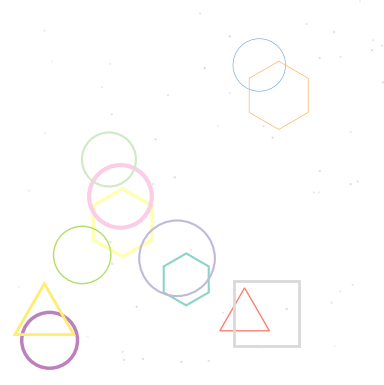[{"shape": "hexagon", "thickness": 1.5, "radius": 0.34, "center": [0.484, 0.274]}, {"shape": "hexagon", "thickness": 2.5, "radius": 0.44, "center": [0.319, 0.422]}, {"shape": "circle", "thickness": 1.5, "radius": 0.49, "center": [0.46, 0.329]}, {"shape": "triangle", "thickness": 1, "radius": 0.37, "center": [0.635, 0.178]}, {"shape": "circle", "thickness": 0.5, "radius": 0.34, "center": [0.673, 0.831]}, {"shape": "hexagon", "thickness": 0.5, "radius": 0.44, "center": [0.724, 0.752]}, {"shape": "circle", "thickness": 1, "radius": 0.37, "center": [0.213, 0.338]}, {"shape": "circle", "thickness": 3, "radius": 0.41, "center": [0.313, 0.49]}, {"shape": "square", "thickness": 2, "radius": 0.43, "center": [0.692, 0.186]}, {"shape": "circle", "thickness": 2.5, "radius": 0.36, "center": [0.129, 0.116]}, {"shape": "circle", "thickness": 1.5, "radius": 0.35, "center": [0.283, 0.586]}, {"shape": "triangle", "thickness": 2, "radius": 0.44, "center": [0.115, 0.175]}]